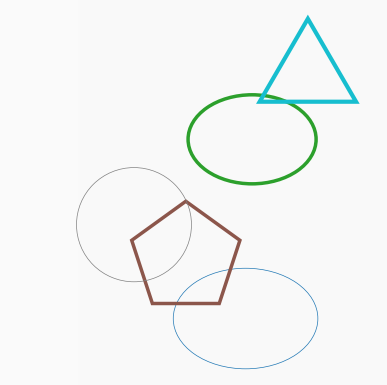[{"shape": "oval", "thickness": 0.5, "radius": 0.93, "center": [0.634, 0.173]}, {"shape": "oval", "thickness": 2.5, "radius": 0.83, "center": [0.651, 0.638]}, {"shape": "pentagon", "thickness": 2.5, "radius": 0.73, "center": [0.48, 0.33]}, {"shape": "circle", "thickness": 0.5, "radius": 0.74, "center": [0.346, 0.416]}, {"shape": "triangle", "thickness": 3, "radius": 0.72, "center": [0.794, 0.808]}]